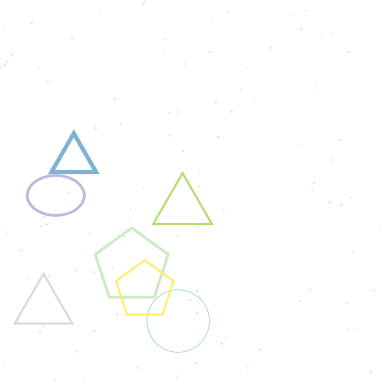[{"shape": "circle", "thickness": 0.5, "radius": 0.41, "center": [0.463, 0.166]}, {"shape": "oval", "thickness": 2, "radius": 0.37, "center": [0.145, 0.492]}, {"shape": "triangle", "thickness": 3, "radius": 0.33, "center": [0.192, 0.587]}, {"shape": "triangle", "thickness": 1.5, "radius": 0.44, "center": [0.474, 0.462]}, {"shape": "triangle", "thickness": 1.5, "radius": 0.43, "center": [0.113, 0.203]}, {"shape": "pentagon", "thickness": 2, "radius": 0.5, "center": [0.342, 0.309]}, {"shape": "pentagon", "thickness": 1.5, "radius": 0.39, "center": [0.376, 0.246]}]